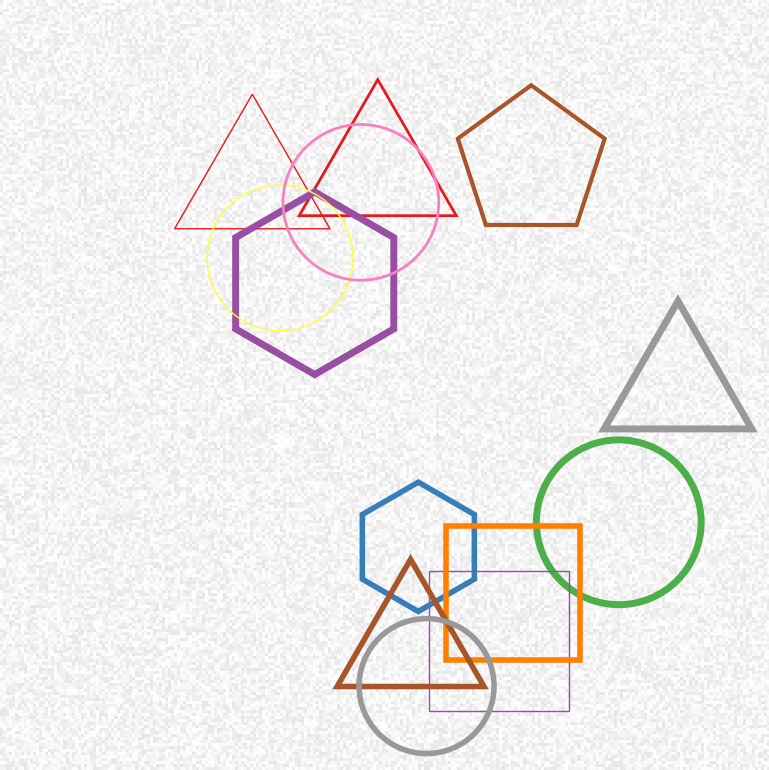[{"shape": "triangle", "thickness": 0.5, "radius": 0.58, "center": [0.328, 0.761]}, {"shape": "triangle", "thickness": 1, "radius": 0.59, "center": [0.491, 0.779]}, {"shape": "hexagon", "thickness": 2, "radius": 0.42, "center": [0.543, 0.29]}, {"shape": "circle", "thickness": 2.5, "radius": 0.54, "center": [0.804, 0.322]}, {"shape": "square", "thickness": 0.5, "radius": 0.45, "center": [0.648, 0.167]}, {"shape": "hexagon", "thickness": 2.5, "radius": 0.59, "center": [0.409, 0.632]}, {"shape": "square", "thickness": 2, "radius": 0.43, "center": [0.666, 0.229]}, {"shape": "circle", "thickness": 0.5, "radius": 0.47, "center": [0.364, 0.665]}, {"shape": "pentagon", "thickness": 1.5, "radius": 0.5, "center": [0.69, 0.789]}, {"shape": "triangle", "thickness": 2, "radius": 0.55, "center": [0.533, 0.163]}, {"shape": "circle", "thickness": 1, "radius": 0.51, "center": [0.469, 0.737]}, {"shape": "circle", "thickness": 2, "radius": 0.44, "center": [0.554, 0.109]}, {"shape": "triangle", "thickness": 2.5, "radius": 0.55, "center": [0.88, 0.498]}]